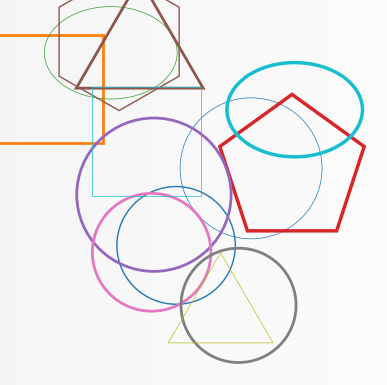[{"shape": "circle", "thickness": 0.5, "radius": 0.92, "center": [0.648, 0.563]}, {"shape": "circle", "thickness": 1, "radius": 0.76, "center": [0.454, 0.363]}, {"shape": "square", "thickness": 2, "radius": 0.7, "center": [0.125, 0.769]}, {"shape": "oval", "thickness": 0.5, "radius": 0.86, "center": [0.286, 0.863]}, {"shape": "pentagon", "thickness": 2.5, "radius": 0.98, "center": [0.754, 0.559]}, {"shape": "circle", "thickness": 2, "radius": 1.0, "center": [0.397, 0.494]}, {"shape": "triangle", "thickness": 2, "radius": 0.95, "center": [0.361, 0.866]}, {"shape": "hexagon", "thickness": 1, "radius": 0.89, "center": [0.307, 0.892]}, {"shape": "circle", "thickness": 2, "radius": 0.76, "center": [0.391, 0.345]}, {"shape": "circle", "thickness": 2, "radius": 0.74, "center": [0.616, 0.207]}, {"shape": "triangle", "thickness": 0.5, "radius": 0.78, "center": [0.569, 0.187]}, {"shape": "square", "thickness": 0.5, "radius": 0.71, "center": [0.378, 0.632]}, {"shape": "oval", "thickness": 2.5, "radius": 0.87, "center": [0.761, 0.715]}]